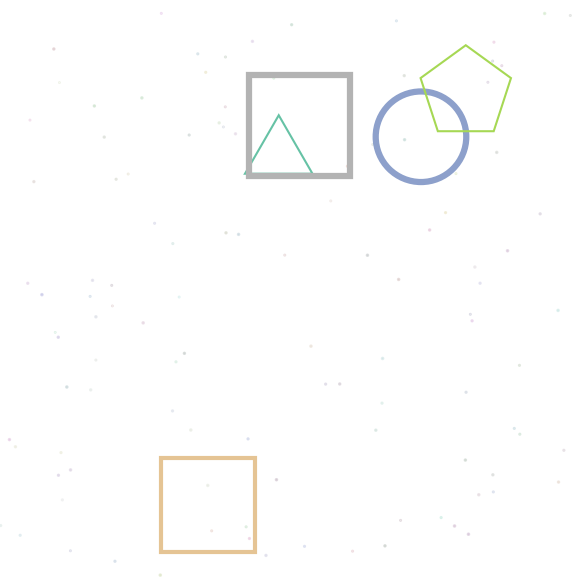[{"shape": "triangle", "thickness": 1, "radius": 0.34, "center": [0.483, 0.732]}, {"shape": "circle", "thickness": 3, "radius": 0.39, "center": [0.729, 0.762]}, {"shape": "pentagon", "thickness": 1, "radius": 0.41, "center": [0.807, 0.838]}, {"shape": "square", "thickness": 2, "radius": 0.41, "center": [0.36, 0.124]}, {"shape": "square", "thickness": 3, "radius": 0.44, "center": [0.518, 0.781]}]